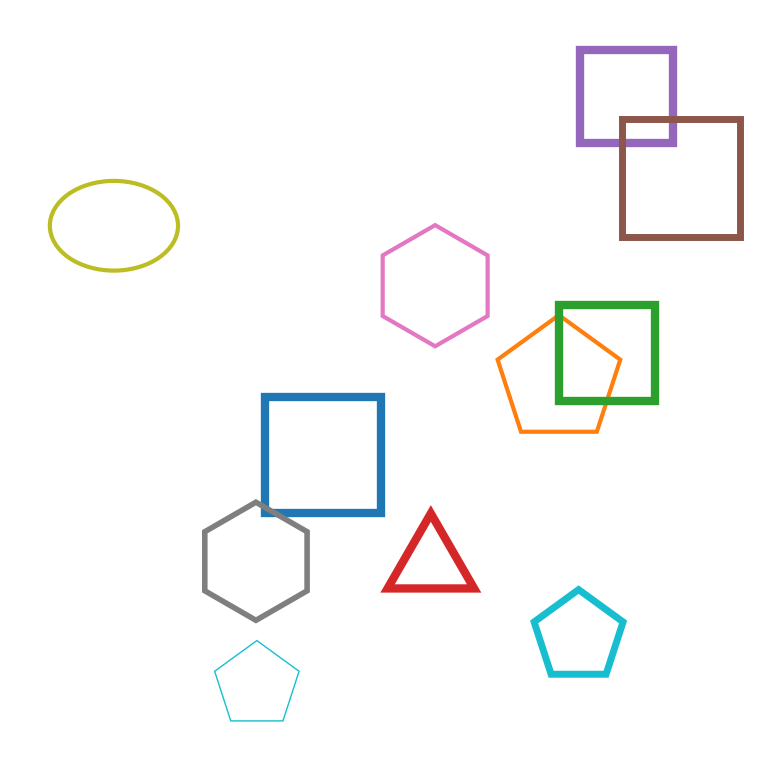[{"shape": "square", "thickness": 3, "radius": 0.38, "center": [0.419, 0.409]}, {"shape": "pentagon", "thickness": 1.5, "radius": 0.42, "center": [0.726, 0.507]}, {"shape": "square", "thickness": 3, "radius": 0.31, "center": [0.788, 0.541]}, {"shape": "triangle", "thickness": 3, "radius": 0.32, "center": [0.56, 0.268]}, {"shape": "square", "thickness": 3, "radius": 0.3, "center": [0.814, 0.875]}, {"shape": "square", "thickness": 2.5, "radius": 0.38, "center": [0.885, 0.769]}, {"shape": "hexagon", "thickness": 1.5, "radius": 0.39, "center": [0.565, 0.629]}, {"shape": "hexagon", "thickness": 2, "radius": 0.38, "center": [0.332, 0.271]}, {"shape": "oval", "thickness": 1.5, "radius": 0.42, "center": [0.148, 0.707]}, {"shape": "pentagon", "thickness": 2.5, "radius": 0.3, "center": [0.751, 0.174]}, {"shape": "pentagon", "thickness": 0.5, "radius": 0.29, "center": [0.334, 0.11]}]